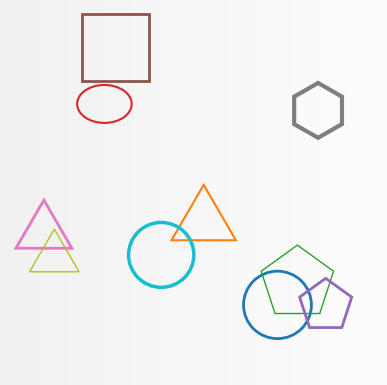[{"shape": "circle", "thickness": 2, "radius": 0.44, "center": [0.716, 0.208]}, {"shape": "triangle", "thickness": 1.5, "radius": 0.48, "center": [0.526, 0.424]}, {"shape": "pentagon", "thickness": 1, "radius": 0.49, "center": [0.767, 0.265]}, {"shape": "oval", "thickness": 1.5, "radius": 0.35, "center": [0.269, 0.73]}, {"shape": "pentagon", "thickness": 2, "radius": 0.35, "center": [0.84, 0.206]}, {"shape": "square", "thickness": 2, "radius": 0.43, "center": [0.299, 0.876]}, {"shape": "triangle", "thickness": 2, "radius": 0.42, "center": [0.113, 0.397]}, {"shape": "hexagon", "thickness": 3, "radius": 0.36, "center": [0.821, 0.713]}, {"shape": "triangle", "thickness": 1, "radius": 0.37, "center": [0.14, 0.331]}, {"shape": "circle", "thickness": 2.5, "radius": 0.42, "center": [0.416, 0.338]}]